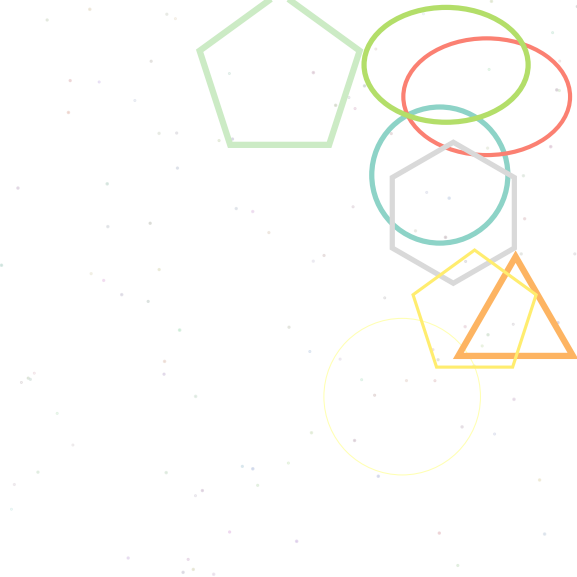[{"shape": "circle", "thickness": 2.5, "radius": 0.59, "center": [0.762, 0.696]}, {"shape": "circle", "thickness": 0.5, "radius": 0.68, "center": [0.696, 0.312]}, {"shape": "oval", "thickness": 2, "radius": 0.72, "center": [0.843, 0.832]}, {"shape": "triangle", "thickness": 3, "radius": 0.57, "center": [0.893, 0.44]}, {"shape": "oval", "thickness": 2.5, "radius": 0.71, "center": [0.772, 0.887]}, {"shape": "hexagon", "thickness": 2.5, "radius": 0.61, "center": [0.785, 0.631]}, {"shape": "pentagon", "thickness": 3, "radius": 0.73, "center": [0.484, 0.866]}, {"shape": "pentagon", "thickness": 1.5, "radius": 0.56, "center": [0.822, 0.454]}]